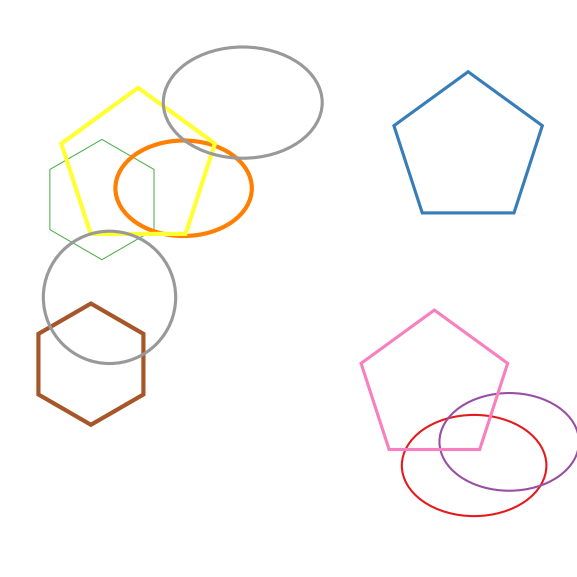[{"shape": "oval", "thickness": 1, "radius": 0.63, "center": [0.821, 0.193]}, {"shape": "pentagon", "thickness": 1.5, "radius": 0.68, "center": [0.811, 0.74]}, {"shape": "hexagon", "thickness": 0.5, "radius": 0.52, "center": [0.177, 0.654]}, {"shape": "oval", "thickness": 1, "radius": 0.6, "center": [0.882, 0.234]}, {"shape": "oval", "thickness": 2, "radius": 0.59, "center": [0.318, 0.673]}, {"shape": "pentagon", "thickness": 2, "radius": 0.7, "center": [0.239, 0.707]}, {"shape": "hexagon", "thickness": 2, "radius": 0.52, "center": [0.157, 0.369]}, {"shape": "pentagon", "thickness": 1.5, "radius": 0.67, "center": [0.752, 0.329]}, {"shape": "oval", "thickness": 1.5, "radius": 0.69, "center": [0.42, 0.821]}, {"shape": "circle", "thickness": 1.5, "radius": 0.57, "center": [0.19, 0.484]}]